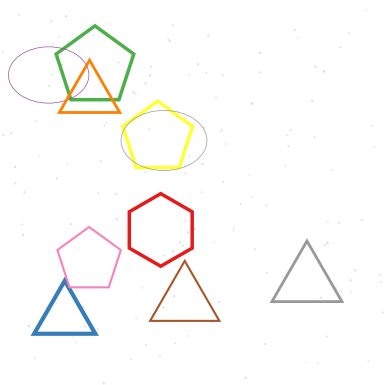[{"shape": "hexagon", "thickness": 2.5, "radius": 0.47, "center": [0.418, 0.403]}, {"shape": "triangle", "thickness": 3, "radius": 0.46, "center": [0.168, 0.179]}, {"shape": "pentagon", "thickness": 2.5, "radius": 0.53, "center": [0.247, 0.827]}, {"shape": "oval", "thickness": 0.5, "radius": 0.52, "center": [0.126, 0.805]}, {"shape": "triangle", "thickness": 2, "radius": 0.45, "center": [0.233, 0.753]}, {"shape": "pentagon", "thickness": 2.5, "radius": 0.48, "center": [0.41, 0.642]}, {"shape": "triangle", "thickness": 1.5, "radius": 0.52, "center": [0.48, 0.218]}, {"shape": "pentagon", "thickness": 1.5, "radius": 0.43, "center": [0.231, 0.324]}, {"shape": "triangle", "thickness": 2, "radius": 0.52, "center": [0.797, 0.269]}, {"shape": "oval", "thickness": 0.5, "radius": 0.56, "center": [0.426, 0.635]}]